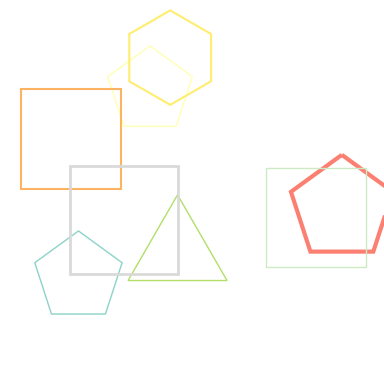[{"shape": "pentagon", "thickness": 1, "radius": 0.6, "center": [0.204, 0.281]}, {"shape": "pentagon", "thickness": 1, "radius": 0.58, "center": [0.39, 0.765]}, {"shape": "pentagon", "thickness": 3, "radius": 0.69, "center": [0.888, 0.459]}, {"shape": "square", "thickness": 1.5, "radius": 0.65, "center": [0.184, 0.639]}, {"shape": "triangle", "thickness": 1, "radius": 0.74, "center": [0.461, 0.346]}, {"shape": "square", "thickness": 2, "radius": 0.7, "center": [0.322, 0.428]}, {"shape": "square", "thickness": 1, "radius": 0.64, "center": [0.821, 0.434]}, {"shape": "hexagon", "thickness": 1.5, "radius": 0.61, "center": [0.442, 0.85]}]